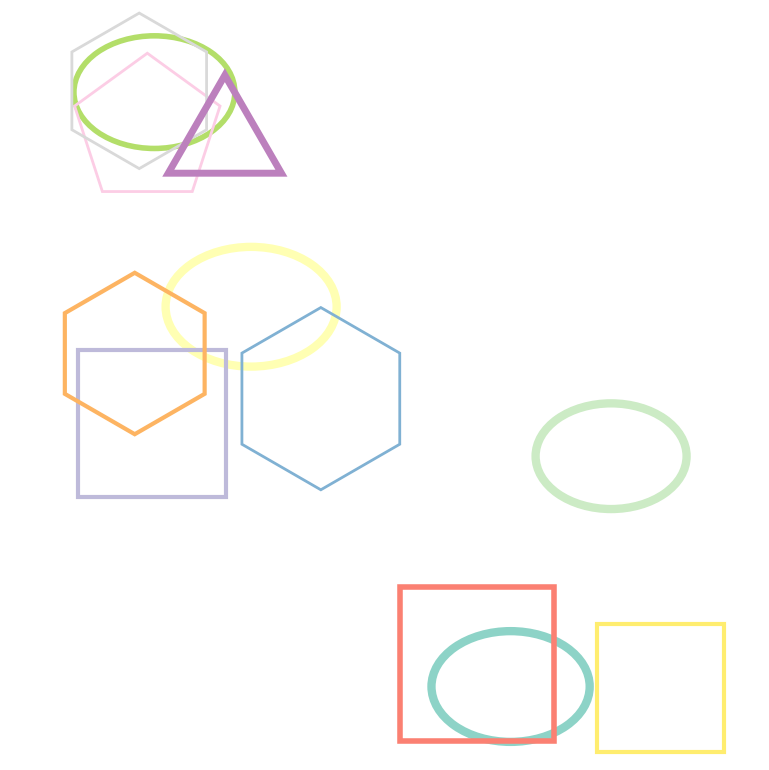[{"shape": "oval", "thickness": 3, "radius": 0.51, "center": [0.663, 0.108]}, {"shape": "oval", "thickness": 3, "radius": 0.56, "center": [0.326, 0.602]}, {"shape": "square", "thickness": 1.5, "radius": 0.48, "center": [0.197, 0.45]}, {"shape": "square", "thickness": 2, "radius": 0.5, "center": [0.619, 0.137]}, {"shape": "hexagon", "thickness": 1, "radius": 0.59, "center": [0.417, 0.482]}, {"shape": "hexagon", "thickness": 1.5, "radius": 0.52, "center": [0.175, 0.541]}, {"shape": "oval", "thickness": 2, "radius": 0.52, "center": [0.2, 0.88]}, {"shape": "pentagon", "thickness": 1, "radius": 0.5, "center": [0.191, 0.832]}, {"shape": "hexagon", "thickness": 1, "radius": 0.51, "center": [0.181, 0.882]}, {"shape": "triangle", "thickness": 2.5, "radius": 0.42, "center": [0.292, 0.817]}, {"shape": "oval", "thickness": 3, "radius": 0.49, "center": [0.794, 0.408]}, {"shape": "square", "thickness": 1.5, "radius": 0.41, "center": [0.858, 0.107]}]